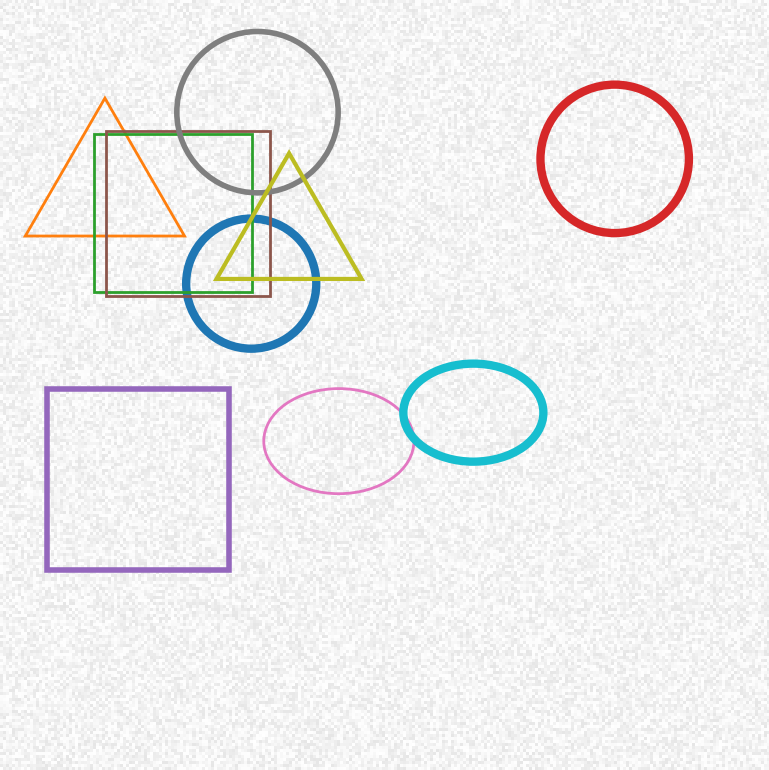[{"shape": "circle", "thickness": 3, "radius": 0.42, "center": [0.326, 0.632]}, {"shape": "triangle", "thickness": 1, "radius": 0.6, "center": [0.136, 0.753]}, {"shape": "square", "thickness": 1, "radius": 0.51, "center": [0.225, 0.724]}, {"shape": "circle", "thickness": 3, "radius": 0.48, "center": [0.798, 0.794]}, {"shape": "square", "thickness": 2, "radius": 0.59, "center": [0.179, 0.377]}, {"shape": "square", "thickness": 1, "radius": 0.54, "center": [0.244, 0.723]}, {"shape": "oval", "thickness": 1, "radius": 0.49, "center": [0.44, 0.427]}, {"shape": "circle", "thickness": 2, "radius": 0.52, "center": [0.334, 0.854]}, {"shape": "triangle", "thickness": 1.5, "radius": 0.54, "center": [0.375, 0.692]}, {"shape": "oval", "thickness": 3, "radius": 0.45, "center": [0.615, 0.464]}]